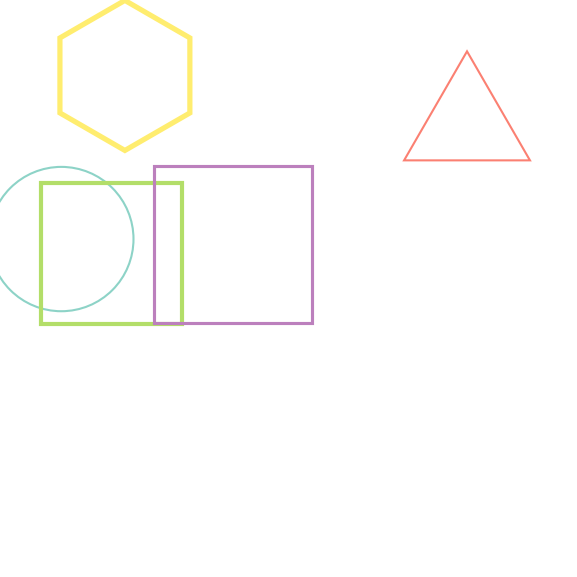[{"shape": "circle", "thickness": 1, "radius": 0.62, "center": [0.106, 0.585]}, {"shape": "triangle", "thickness": 1, "radius": 0.63, "center": [0.809, 0.784]}, {"shape": "square", "thickness": 2, "radius": 0.61, "center": [0.194, 0.56]}, {"shape": "square", "thickness": 1.5, "radius": 0.68, "center": [0.404, 0.576]}, {"shape": "hexagon", "thickness": 2.5, "radius": 0.65, "center": [0.216, 0.869]}]